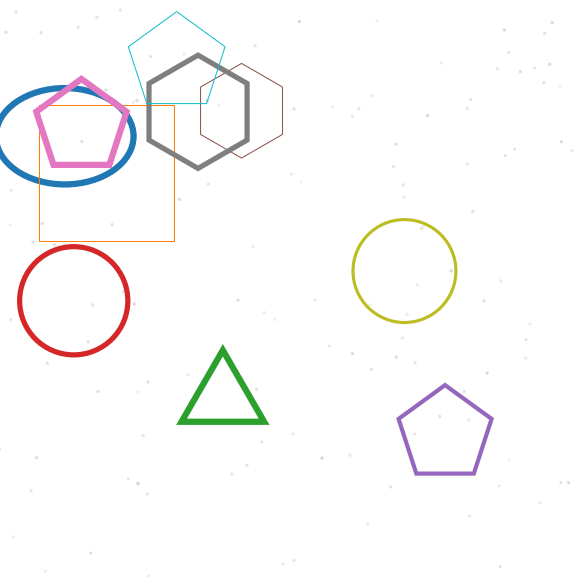[{"shape": "oval", "thickness": 3, "radius": 0.6, "center": [0.112, 0.763]}, {"shape": "square", "thickness": 0.5, "radius": 0.59, "center": [0.185, 0.7]}, {"shape": "triangle", "thickness": 3, "radius": 0.41, "center": [0.386, 0.31]}, {"shape": "circle", "thickness": 2.5, "radius": 0.47, "center": [0.128, 0.478]}, {"shape": "pentagon", "thickness": 2, "radius": 0.42, "center": [0.771, 0.248]}, {"shape": "hexagon", "thickness": 0.5, "radius": 0.41, "center": [0.418, 0.807]}, {"shape": "pentagon", "thickness": 3, "radius": 0.41, "center": [0.141, 0.78]}, {"shape": "hexagon", "thickness": 2.5, "radius": 0.49, "center": [0.343, 0.806]}, {"shape": "circle", "thickness": 1.5, "radius": 0.45, "center": [0.7, 0.53]}, {"shape": "pentagon", "thickness": 0.5, "radius": 0.44, "center": [0.306, 0.891]}]